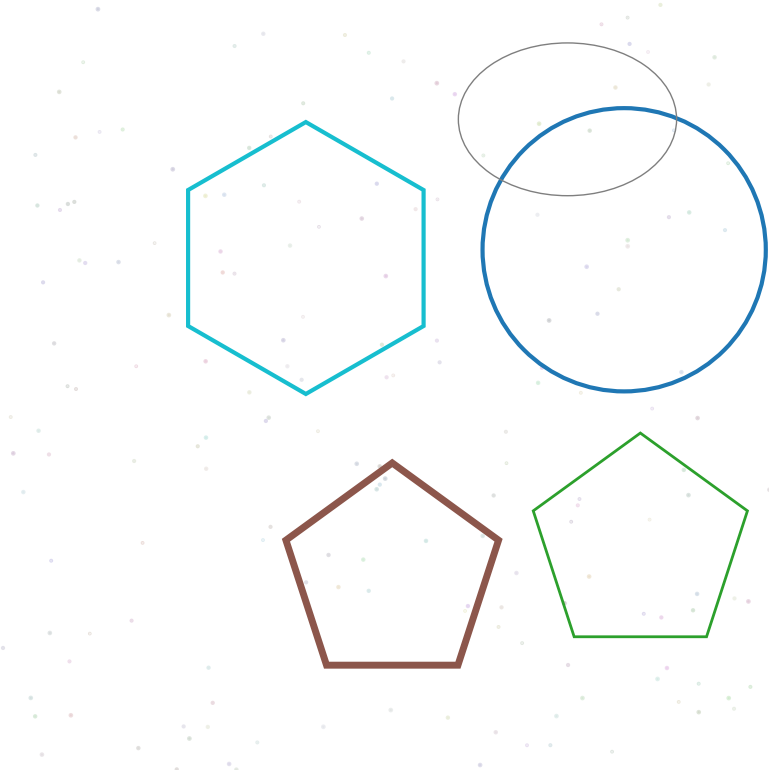[{"shape": "circle", "thickness": 1.5, "radius": 0.92, "center": [0.811, 0.676]}, {"shape": "pentagon", "thickness": 1, "radius": 0.73, "center": [0.832, 0.291]}, {"shape": "pentagon", "thickness": 2.5, "radius": 0.73, "center": [0.509, 0.254]}, {"shape": "oval", "thickness": 0.5, "radius": 0.71, "center": [0.737, 0.845]}, {"shape": "hexagon", "thickness": 1.5, "radius": 0.88, "center": [0.397, 0.665]}]